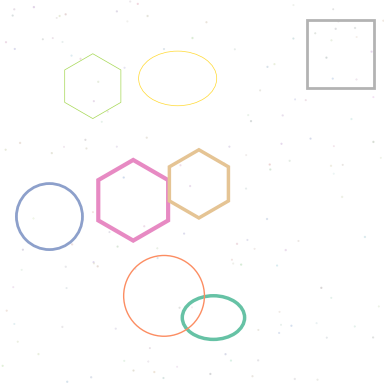[{"shape": "oval", "thickness": 2.5, "radius": 0.4, "center": [0.554, 0.175]}, {"shape": "circle", "thickness": 1, "radius": 0.52, "center": [0.426, 0.232]}, {"shape": "circle", "thickness": 2, "radius": 0.43, "center": [0.128, 0.437]}, {"shape": "hexagon", "thickness": 3, "radius": 0.52, "center": [0.346, 0.48]}, {"shape": "hexagon", "thickness": 0.5, "radius": 0.42, "center": [0.241, 0.776]}, {"shape": "oval", "thickness": 0.5, "radius": 0.51, "center": [0.461, 0.796]}, {"shape": "hexagon", "thickness": 2.5, "radius": 0.44, "center": [0.517, 0.522]}, {"shape": "square", "thickness": 2, "radius": 0.44, "center": [0.885, 0.859]}]